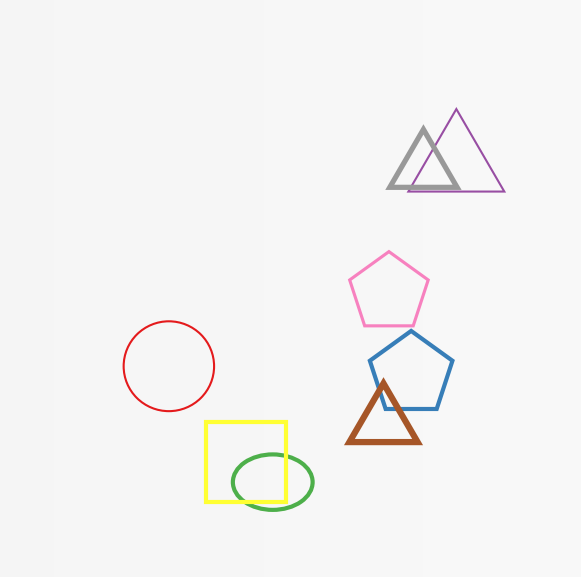[{"shape": "circle", "thickness": 1, "radius": 0.39, "center": [0.291, 0.365]}, {"shape": "pentagon", "thickness": 2, "radius": 0.37, "center": [0.707, 0.351]}, {"shape": "oval", "thickness": 2, "radius": 0.34, "center": [0.469, 0.164]}, {"shape": "triangle", "thickness": 1, "radius": 0.48, "center": [0.785, 0.715]}, {"shape": "square", "thickness": 2, "radius": 0.35, "center": [0.423, 0.199]}, {"shape": "triangle", "thickness": 3, "radius": 0.34, "center": [0.66, 0.267]}, {"shape": "pentagon", "thickness": 1.5, "radius": 0.36, "center": [0.669, 0.492]}, {"shape": "triangle", "thickness": 2.5, "radius": 0.33, "center": [0.728, 0.708]}]